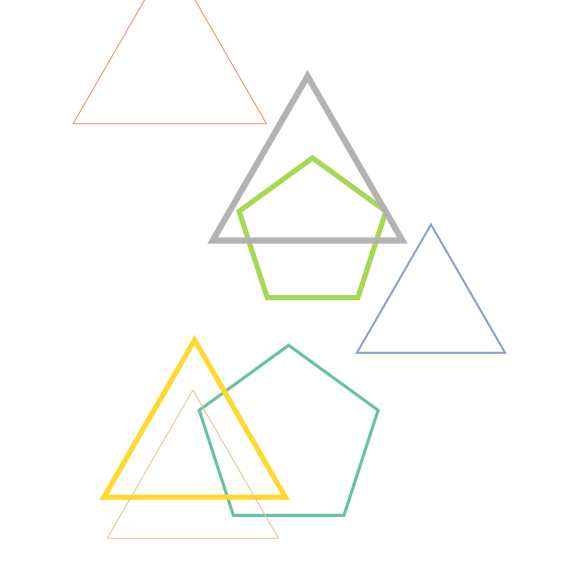[{"shape": "pentagon", "thickness": 1.5, "radius": 0.81, "center": [0.5, 0.238]}, {"shape": "triangle", "thickness": 0.5, "radius": 0.97, "center": [0.294, 0.881]}, {"shape": "triangle", "thickness": 1, "radius": 0.74, "center": [0.746, 0.462]}, {"shape": "pentagon", "thickness": 2.5, "radius": 0.67, "center": [0.541, 0.592]}, {"shape": "triangle", "thickness": 2.5, "radius": 0.91, "center": [0.337, 0.229]}, {"shape": "triangle", "thickness": 0.5, "radius": 0.86, "center": [0.334, 0.153]}, {"shape": "triangle", "thickness": 3, "radius": 0.95, "center": [0.533, 0.677]}]